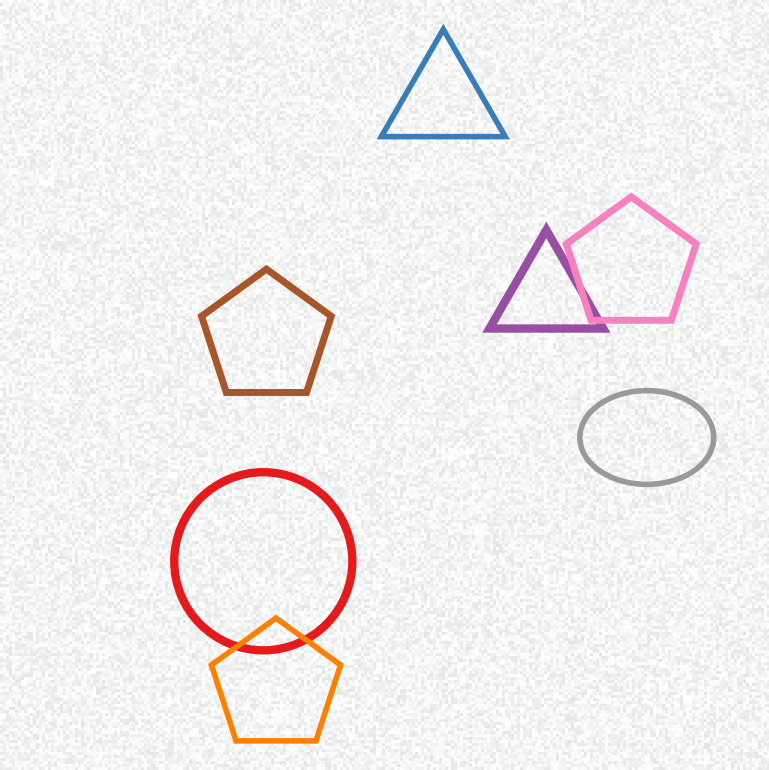[{"shape": "circle", "thickness": 3, "radius": 0.58, "center": [0.342, 0.271]}, {"shape": "triangle", "thickness": 2, "radius": 0.46, "center": [0.576, 0.869]}, {"shape": "triangle", "thickness": 3, "radius": 0.43, "center": [0.71, 0.616]}, {"shape": "pentagon", "thickness": 2, "radius": 0.44, "center": [0.358, 0.109]}, {"shape": "pentagon", "thickness": 2.5, "radius": 0.44, "center": [0.346, 0.562]}, {"shape": "pentagon", "thickness": 2.5, "radius": 0.44, "center": [0.82, 0.656]}, {"shape": "oval", "thickness": 2, "radius": 0.43, "center": [0.84, 0.432]}]